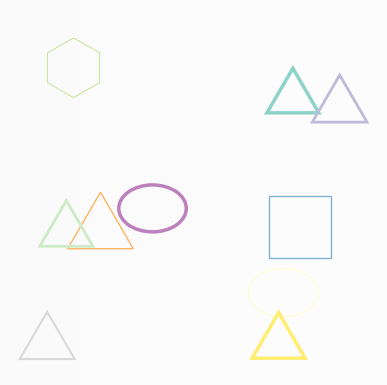[{"shape": "triangle", "thickness": 2.5, "radius": 0.39, "center": [0.756, 0.745]}, {"shape": "oval", "thickness": 0.5, "radius": 0.45, "center": [0.731, 0.24]}, {"shape": "triangle", "thickness": 2, "radius": 0.41, "center": [0.877, 0.724]}, {"shape": "square", "thickness": 1, "radius": 0.4, "center": [0.775, 0.41]}, {"shape": "triangle", "thickness": 1, "radius": 0.49, "center": [0.259, 0.403]}, {"shape": "hexagon", "thickness": 0.5, "radius": 0.39, "center": [0.19, 0.824]}, {"shape": "triangle", "thickness": 1.5, "radius": 0.41, "center": [0.122, 0.108]}, {"shape": "oval", "thickness": 2.5, "radius": 0.44, "center": [0.394, 0.459]}, {"shape": "triangle", "thickness": 2, "radius": 0.4, "center": [0.171, 0.4]}, {"shape": "triangle", "thickness": 2.5, "radius": 0.39, "center": [0.719, 0.109]}]